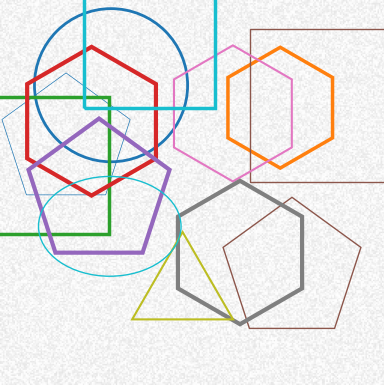[{"shape": "circle", "thickness": 2, "radius": 0.99, "center": [0.288, 0.779]}, {"shape": "pentagon", "thickness": 0.5, "radius": 0.88, "center": [0.172, 0.636]}, {"shape": "hexagon", "thickness": 2.5, "radius": 0.78, "center": [0.728, 0.72]}, {"shape": "square", "thickness": 2.5, "radius": 0.89, "center": [0.105, 0.57]}, {"shape": "hexagon", "thickness": 3, "radius": 0.97, "center": [0.238, 0.685]}, {"shape": "pentagon", "thickness": 3, "radius": 0.96, "center": [0.257, 0.5]}, {"shape": "square", "thickness": 1, "radius": 0.99, "center": [0.847, 0.725]}, {"shape": "pentagon", "thickness": 1, "radius": 0.94, "center": [0.758, 0.299]}, {"shape": "hexagon", "thickness": 1.5, "radius": 0.88, "center": [0.605, 0.705]}, {"shape": "hexagon", "thickness": 3, "radius": 0.93, "center": [0.623, 0.344]}, {"shape": "triangle", "thickness": 1.5, "radius": 0.76, "center": [0.474, 0.246]}, {"shape": "square", "thickness": 2.5, "radius": 0.85, "center": [0.388, 0.889]}, {"shape": "oval", "thickness": 1, "radius": 0.93, "center": [0.285, 0.412]}]